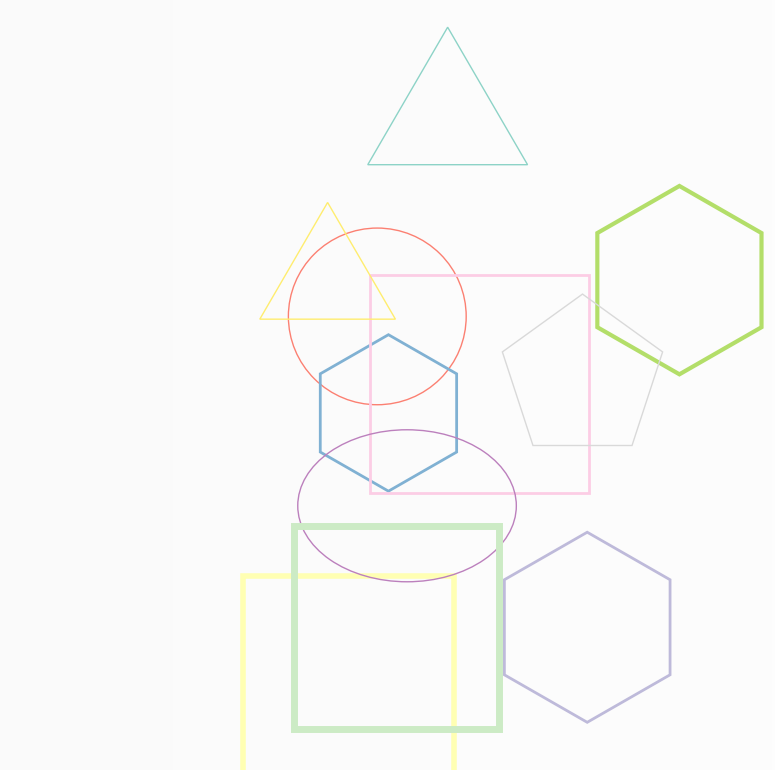[{"shape": "triangle", "thickness": 0.5, "radius": 0.6, "center": [0.578, 0.846]}, {"shape": "square", "thickness": 2, "radius": 0.68, "center": [0.45, 0.115]}, {"shape": "hexagon", "thickness": 1, "radius": 0.62, "center": [0.758, 0.185]}, {"shape": "circle", "thickness": 0.5, "radius": 0.57, "center": [0.487, 0.589]}, {"shape": "hexagon", "thickness": 1, "radius": 0.51, "center": [0.501, 0.464]}, {"shape": "hexagon", "thickness": 1.5, "radius": 0.61, "center": [0.877, 0.636]}, {"shape": "square", "thickness": 1, "radius": 0.71, "center": [0.619, 0.501]}, {"shape": "pentagon", "thickness": 0.5, "radius": 0.54, "center": [0.752, 0.509]}, {"shape": "oval", "thickness": 0.5, "radius": 0.71, "center": [0.525, 0.343]}, {"shape": "square", "thickness": 2.5, "radius": 0.66, "center": [0.512, 0.185]}, {"shape": "triangle", "thickness": 0.5, "radius": 0.51, "center": [0.423, 0.636]}]